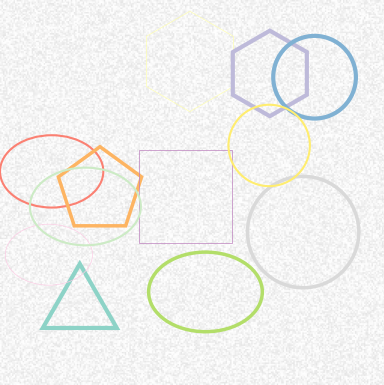[{"shape": "triangle", "thickness": 3, "radius": 0.55, "center": [0.207, 0.204]}, {"shape": "hexagon", "thickness": 0.5, "radius": 0.65, "center": [0.493, 0.84]}, {"shape": "hexagon", "thickness": 3, "radius": 0.56, "center": [0.701, 0.809]}, {"shape": "oval", "thickness": 1.5, "radius": 0.67, "center": [0.134, 0.555]}, {"shape": "circle", "thickness": 3, "radius": 0.54, "center": [0.817, 0.799]}, {"shape": "pentagon", "thickness": 2.5, "radius": 0.57, "center": [0.26, 0.505]}, {"shape": "oval", "thickness": 2.5, "radius": 0.74, "center": [0.534, 0.242]}, {"shape": "oval", "thickness": 0.5, "radius": 0.57, "center": [0.127, 0.338]}, {"shape": "circle", "thickness": 2.5, "radius": 0.72, "center": [0.787, 0.397]}, {"shape": "square", "thickness": 0.5, "radius": 0.6, "center": [0.483, 0.49]}, {"shape": "oval", "thickness": 1.5, "radius": 0.72, "center": [0.222, 0.464]}, {"shape": "circle", "thickness": 1.5, "radius": 0.53, "center": [0.699, 0.622]}]